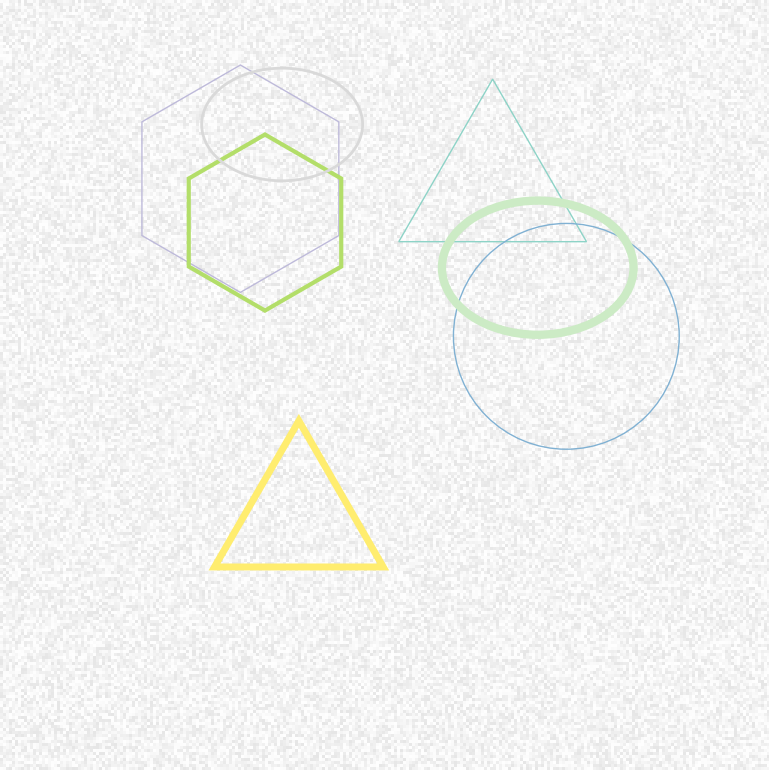[{"shape": "triangle", "thickness": 0.5, "radius": 0.7, "center": [0.64, 0.757]}, {"shape": "hexagon", "thickness": 0.5, "radius": 0.74, "center": [0.312, 0.768]}, {"shape": "circle", "thickness": 0.5, "radius": 0.73, "center": [0.735, 0.563]}, {"shape": "hexagon", "thickness": 1.5, "radius": 0.57, "center": [0.344, 0.711]}, {"shape": "oval", "thickness": 1, "radius": 0.52, "center": [0.366, 0.838]}, {"shape": "oval", "thickness": 3, "radius": 0.62, "center": [0.698, 0.652]}, {"shape": "triangle", "thickness": 2.5, "radius": 0.63, "center": [0.388, 0.327]}]